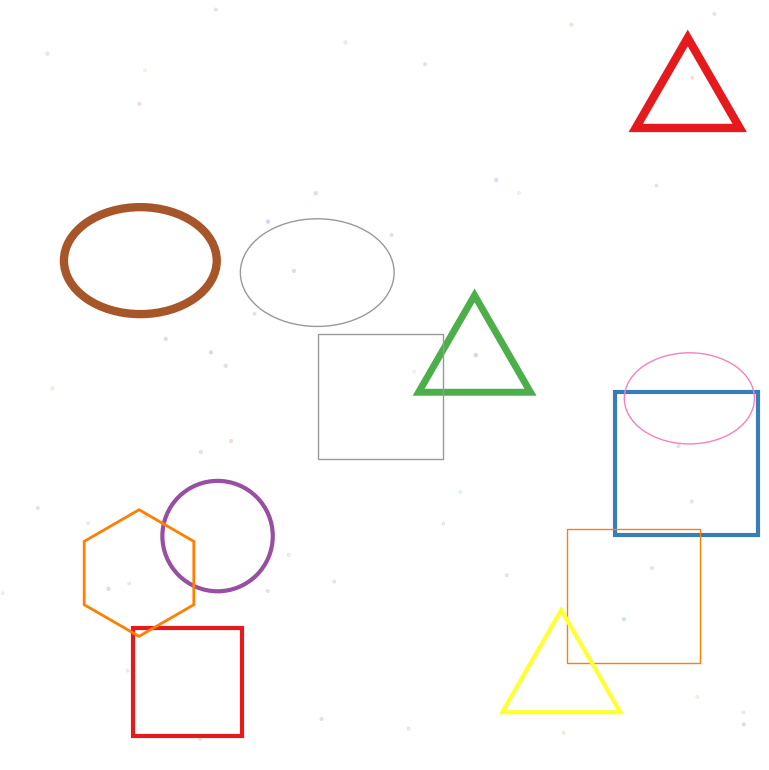[{"shape": "triangle", "thickness": 3, "radius": 0.39, "center": [0.893, 0.873]}, {"shape": "square", "thickness": 1.5, "radius": 0.35, "center": [0.243, 0.115]}, {"shape": "square", "thickness": 1.5, "radius": 0.47, "center": [0.891, 0.398]}, {"shape": "triangle", "thickness": 2.5, "radius": 0.42, "center": [0.616, 0.533]}, {"shape": "circle", "thickness": 1.5, "radius": 0.36, "center": [0.283, 0.304]}, {"shape": "hexagon", "thickness": 1, "radius": 0.41, "center": [0.181, 0.256]}, {"shape": "square", "thickness": 0.5, "radius": 0.43, "center": [0.823, 0.226]}, {"shape": "triangle", "thickness": 1.5, "radius": 0.44, "center": [0.729, 0.119]}, {"shape": "oval", "thickness": 3, "radius": 0.5, "center": [0.182, 0.662]}, {"shape": "oval", "thickness": 0.5, "radius": 0.42, "center": [0.895, 0.483]}, {"shape": "oval", "thickness": 0.5, "radius": 0.5, "center": [0.412, 0.646]}, {"shape": "square", "thickness": 0.5, "radius": 0.41, "center": [0.495, 0.486]}]